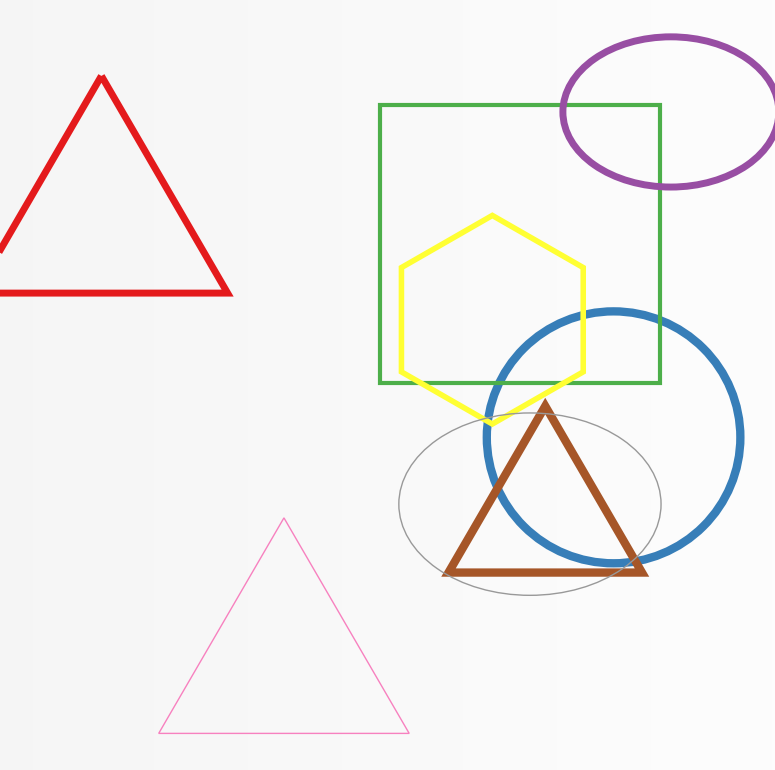[{"shape": "triangle", "thickness": 2.5, "radius": 0.94, "center": [0.131, 0.713]}, {"shape": "circle", "thickness": 3, "radius": 0.82, "center": [0.792, 0.432]}, {"shape": "square", "thickness": 1.5, "radius": 0.9, "center": [0.671, 0.683]}, {"shape": "oval", "thickness": 2.5, "radius": 0.7, "center": [0.866, 0.855]}, {"shape": "hexagon", "thickness": 2, "radius": 0.68, "center": [0.635, 0.585]}, {"shape": "triangle", "thickness": 3, "radius": 0.72, "center": [0.704, 0.328]}, {"shape": "triangle", "thickness": 0.5, "radius": 0.93, "center": [0.366, 0.141]}, {"shape": "oval", "thickness": 0.5, "radius": 0.85, "center": [0.684, 0.345]}]